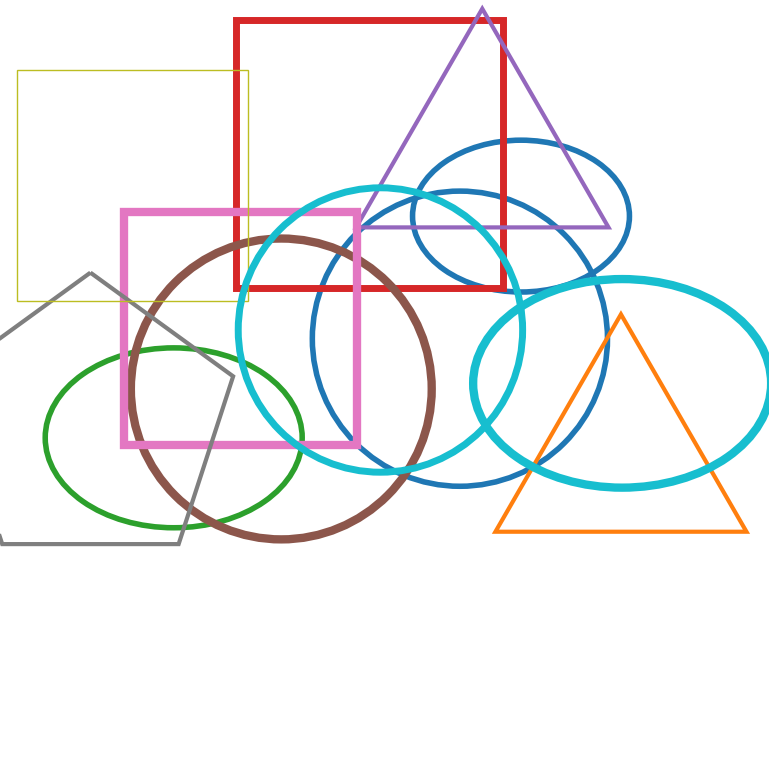[{"shape": "oval", "thickness": 2, "radius": 0.7, "center": [0.677, 0.719]}, {"shape": "circle", "thickness": 2, "radius": 0.96, "center": [0.597, 0.56]}, {"shape": "triangle", "thickness": 1.5, "radius": 0.94, "center": [0.806, 0.404]}, {"shape": "oval", "thickness": 2, "radius": 0.83, "center": [0.226, 0.431]}, {"shape": "square", "thickness": 2.5, "radius": 0.87, "center": [0.48, 0.8]}, {"shape": "triangle", "thickness": 1.5, "radius": 0.95, "center": [0.626, 0.799]}, {"shape": "circle", "thickness": 3, "radius": 0.98, "center": [0.365, 0.495]}, {"shape": "square", "thickness": 3, "radius": 0.76, "center": [0.312, 0.574]}, {"shape": "pentagon", "thickness": 1.5, "radius": 0.97, "center": [0.117, 0.451]}, {"shape": "square", "thickness": 0.5, "radius": 0.75, "center": [0.172, 0.759]}, {"shape": "oval", "thickness": 3, "radius": 0.97, "center": [0.808, 0.502]}, {"shape": "circle", "thickness": 2.5, "radius": 0.92, "center": [0.494, 0.571]}]